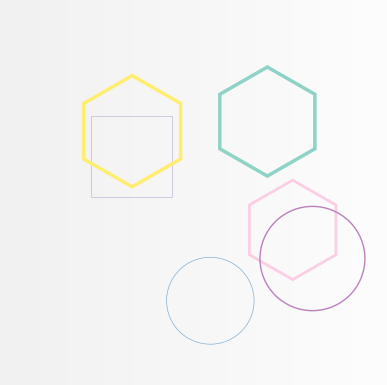[{"shape": "hexagon", "thickness": 2.5, "radius": 0.71, "center": [0.69, 0.684]}, {"shape": "square", "thickness": 0.5, "radius": 0.53, "center": [0.34, 0.594]}, {"shape": "circle", "thickness": 0.5, "radius": 0.56, "center": [0.543, 0.219]}, {"shape": "hexagon", "thickness": 2, "radius": 0.65, "center": [0.755, 0.403]}, {"shape": "circle", "thickness": 1, "radius": 0.68, "center": [0.806, 0.328]}, {"shape": "hexagon", "thickness": 2.5, "radius": 0.72, "center": [0.341, 0.659]}]